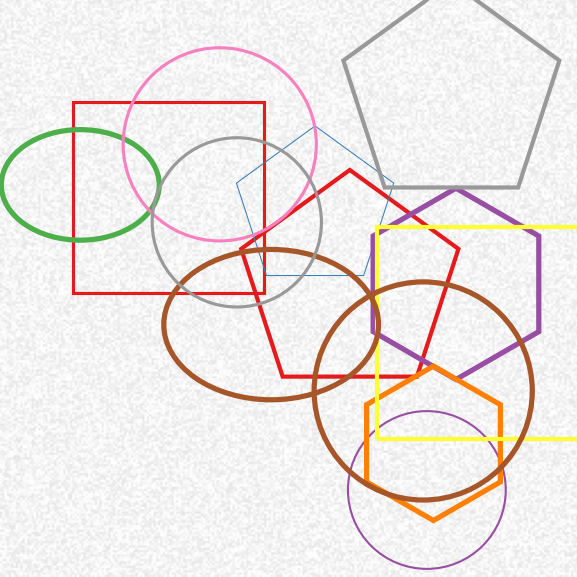[{"shape": "square", "thickness": 1.5, "radius": 0.83, "center": [0.291, 0.657]}, {"shape": "pentagon", "thickness": 2, "radius": 0.99, "center": [0.606, 0.507]}, {"shape": "pentagon", "thickness": 0.5, "radius": 0.72, "center": [0.546, 0.638]}, {"shape": "oval", "thickness": 2.5, "radius": 0.68, "center": [0.139, 0.679]}, {"shape": "hexagon", "thickness": 2.5, "radius": 0.83, "center": [0.79, 0.508]}, {"shape": "circle", "thickness": 1, "radius": 0.68, "center": [0.739, 0.151]}, {"shape": "hexagon", "thickness": 2.5, "radius": 0.67, "center": [0.751, 0.232]}, {"shape": "square", "thickness": 2, "radius": 0.92, "center": [0.837, 0.422]}, {"shape": "circle", "thickness": 2.5, "radius": 0.94, "center": [0.733, 0.322]}, {"shape": "oval", "thickness": 2.5, "radius": 0.93, "center": [0.47, 0.437]}, {"shape": "circle", "thickness": 1.5, "radius": 0.84, "center": [0.38, 0.749]}, {"shape": "pentagon", "thickness": 2, "radius": 0.98, "center": [0.782, 0.834]}, {"shape": "circle", "thickness": 1.5, "radius": 0.73, "center": [0.41, 0.614]}]